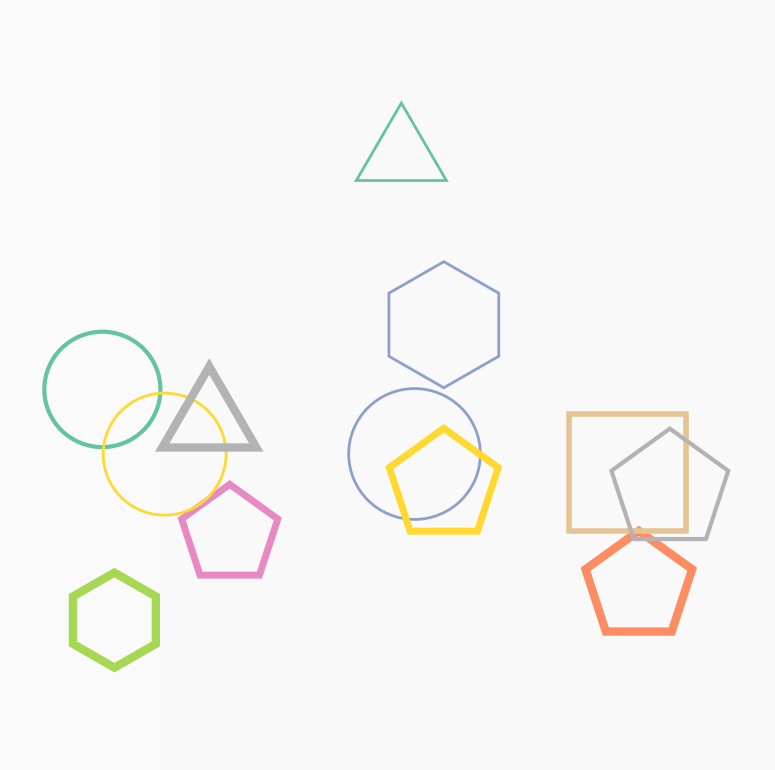[{"shape": "circle", "thickness": 1.5, "radius": 0.37, "center": [0.132, 0.494]}, {"shape": "triangle", "thickness": 1, "radius": 0.34, "center": [0.518, 0.799]}, {"shape": "pentagon", "thickness": 3, "radius": 0.36, "center": [0.824, 0.238]}, {"shape": "circle", "thickness": 1, "radius": 0.42, "center": [0.535, 0.41]}, {"shape": "hexagon", "thickness": 1, "radius": 0.41, "center": [0.573, 0.578]}, {"shape": "pentagon", "thickness": 2.5, "radius": 0.33, "center": [0.296, 0.306]}, {"shape": "hexagon", "thickness": 3, "radius": 0.31, "center": [0.148, 0.195]}, {"shape": "pentagon", "thickness": 2.5, "radius": 0.37, "center": [0.573, 0.37]}, {"shape": "circle", "thickness": 1, "radius": 0.4, "center": [0.212, 0.41]}, {"shape": "square", "thickness": 2, "radius": 0.38, "center": [0.81, 0.387]}, {"shape": "pentagon", "thickness": 1.5, "radius": 0.4, "center": [0.864, 0.364]}, {"shape": "triangle", "thickness": 3, "radius": 0.35, "center": [0.27, 0.454]}]